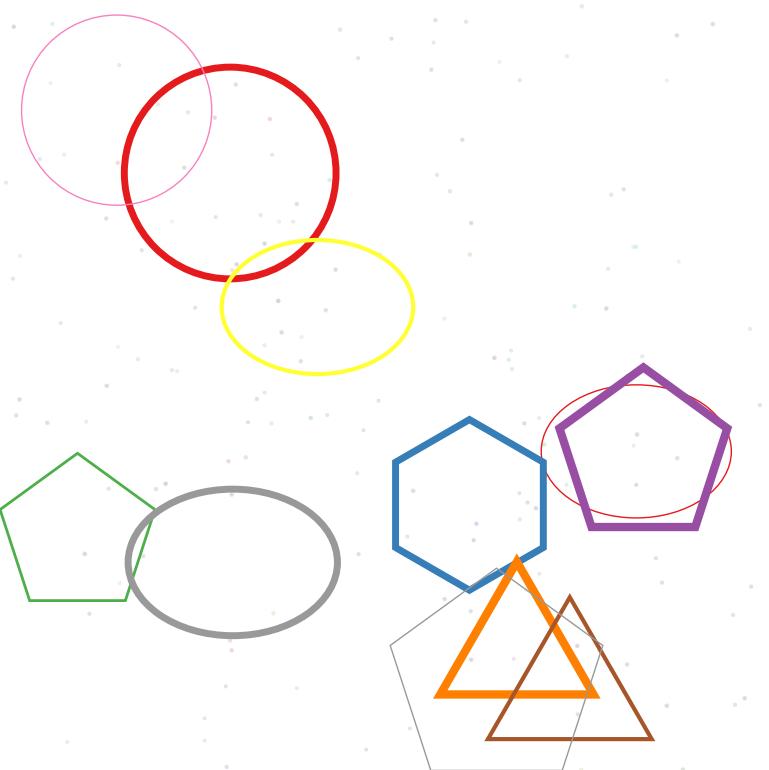[{"shape": "oval", "thickness": 0.5, "radius": 0.62, "center": [0.826, 0.414]}, {"shape": "circle", "thickness": 2.5, "radius": 0.69, "center": [0.299, 0.775]}, {"shape": "hexagon", "thickness": 2.5, "radius": 0.55, "center": [0.61, 0.344]}, {"shape": "pentagon", "thickness": 1, "radius": 0.53, "center": [0.101, 0.306]}, {"shape": "pentagon", "thickness": 3, "radius": 0.57, "center": [0.836, 0.408]}, {"shape": "triangle", "thickness": 3, "radius": 0.57, "center": [0.671, 0.156]}, {"shape": "oval", "thickness": 1.5, "radius": 0.62, "center": [0.412, 0.601]}, {"shape": "triangle", "thickness": 1.5, "radius": 0.61, "center": [0.74, 0.102]}, {"shape": "circle", "thickness": 0.5, "radius": 0.62, "center": [0.151, 0.857]}, {"shape": "pentagon", "thickness": 0.5, "radius": 0.73, "center": [0.645, 0.117]}, {"shape": "oval", "thickness": 2.5, "radius": 0.68, "center": [0.302, 0.27]}]